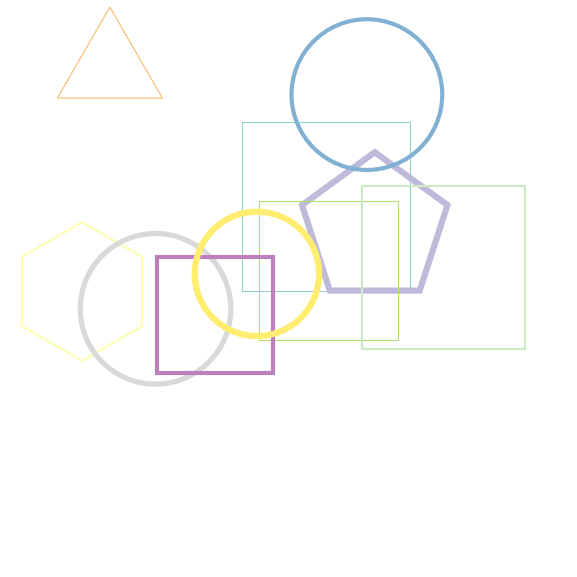[{"shape": "square", "thickness": 0.5, "radius": 0.73, "center": [0.565, 0.642]}, {"shape": "hexagon", "thickness": 1, "radius": 0.6, "center": [0.142, 0.494]}, {"shape": "pentagon", "thickness": 3, "radius": 0.66, "center": [0.649, 0.603]}, {"shape": "circle", "thickness": 2, "radius": 0.65, "center": [0.635, 0.835]}, {"shape": "triangle", "thickness": 0.5, "radius": 0.52, "center": [0.19, 0.882]}, {"shape": "square", "thickness": 0.5, "radius": 0.6, "center": [0.569, 0.531]}, {"shape": "circle", "thickness": 2.5, "radius": 0.65, "center": [0.269, 0.464]}, {"shape": "square", "thickness": 2, "radius": 0.5, "center": [0.373, 0.454]}, {"shape": "square", "thickness": 1, "radius": 0.71, "center": [0.768, 0.536]}, {"shape": "circle", "thickness": 3, "radius": 0.54, "center": [0.445, 0.525]}]